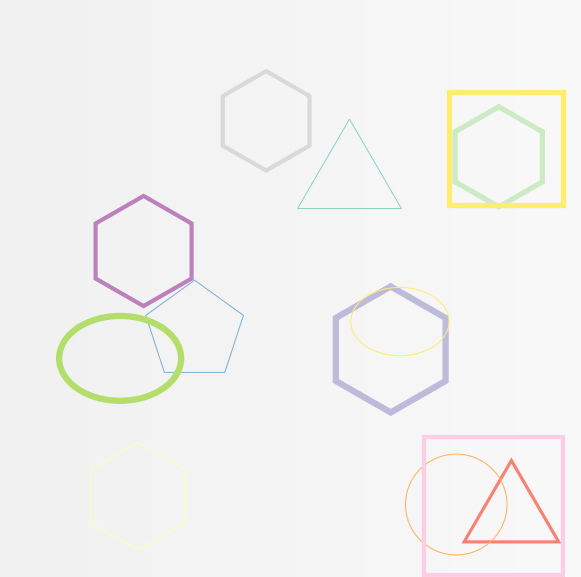[{"shape": "triangle", "thickness": 0.5, "radius": 0.52, "center": [0.601, 0.69]}, {"shape": "hexagon", "thickness": 0.5, "radius": 0.47, "center": [0.237, 0.14]}, {"shape": "hexagon", "thickness": 3, "radius": 0.55, "center": [0.672, 0.394]}, {"shape": "triangle", "thickness": 1.5, "radius": 0.47, "center": [0.88, 0.108]}, {"shape": "pentagon", "thickness": 0.5, "radius": 0.44, "center": [0.335, 0.426]}, {"shape": "circle", "thickness": 0.5, "radius": 0.44, "center": [0.785, 0.125]}, {"shape": "oval", "thickness": 3, "radius": 0.52, "center": [0.207, 0.379]}, {"shape": "square", "thickness": 2, "radius": 0.6, "center": [0.849, 0.123]}, {"shape": "hexagon", "thickness": 2, "radius": 0.43, "center": [0.458, 0.79]}, {"shape": "hexagon", "thickness": 2, "radius": 0.48, "center": [0.247, 0.564]}, {"shape": "hexagon", "thickness": 2.5, "radius": 0.43, "center": [0.858, 0.728]}, {"shape": "oval", "thickness": 0.5, "radius": 0.42, "center": [0.688, 0.442]}, {"shape": "square", "thickness": 2.5, "radius": 0.49, "center": [0.87, 0.741]}]